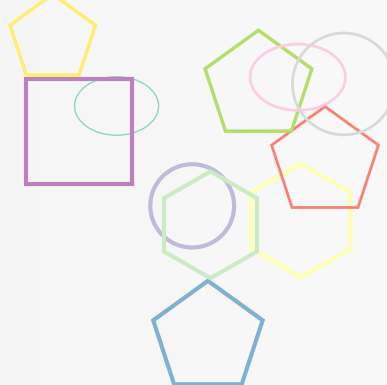[{"shape": "oval", "thickness": 1, "radius": 0.54, "center": [0.301, 0.725]}, {"shape": "hexagon", "thickness": 3, "radius": 0.74, "center": [0.777, 0.427]}, {"shape": "circle", "thickness": 3, "radius": 0.54, "center": [0.496, 0.465]}, {"shape": "pentagon", "thickness": 2, "radius": 0.72, "center": [0.839, 0.578]}, {"shape": "pentagon", "thickness": 3, "radius": 0.74, "center": [0.537, 0.122]}, {"shape": "pentagon", "thickness": 2.5, "radius": 0.72, "center": [0.667, 0.777]}, {"shape": "oval", "thickness": 2, "radius": 0.61, "center": [0.768, 0.799]}, {"shape": "circle", "thickness": 2, "radius": 0.66, "center": [0.887, 0.782]}, {"shape": "square", "thickness": 3, "radius": 0.68, "center": [0.203, 0.659]}, {"shape": "hexagon", "thickness": 3, "radius": 0.69, "center": [0.543, 0.416]}, {"shape": "pentagon", "thickness": 2.5, "radius": 0.58, "center": [0.136, 0.899]}]